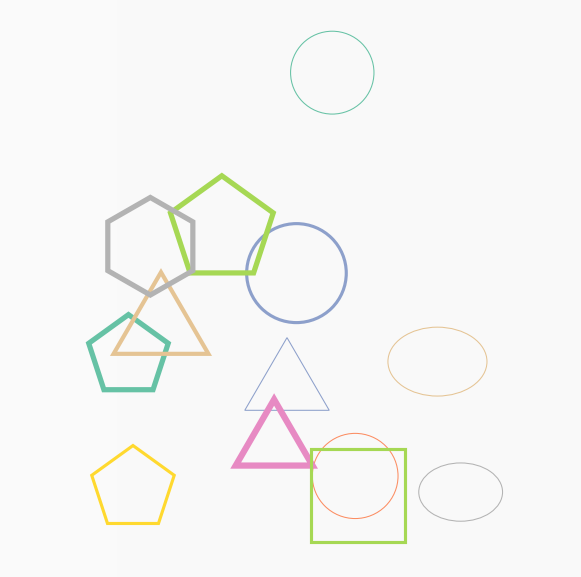[{"shape": "pentagon", "thickness": 2.5, "radius": 0.36, "center": [0.221, 0.382]}, {"shape": "circle", "thickness": 0.5, "radius": 0.36, "center": [0.572, 0.873]}, {"shape": "circle", "thickness": 0.5, "radius": 0.37, "center": [0.611, 0.175]}, {"shape": "circle", "thickness": 1.5, "radius": 0.43, "center": [0.51, 0.526]}, {"shape": "triangle", "thickness": 0.5, "radius": 0.42, "center": [0.494, 0.331]}, {"shape": "triangle", "thickness": 3, "radius": 0.38, "center": [0.472, 0.231]}, {"shape": "pentagon", "thickness": 2.5, "radius": 0.46, "center": [0.382, 0.602]}, {"shape": "square", "thickness": 1.5, "radius": 0.4, "center": [0.616, 0.141]}, {"shape": "pentagon", "thickness": 1.5, "radius": 0.37, "center": [0.229, 0.153]}, {"shape": "triangle", "thickness": 2, "radius": 0.47, "center": [0.277, 0.434]}, {"shape": "oval", "thickness": 0.5, "radius": 0.43, "center": [0.753, 0.373]}, {"shape": "hexagon", "thickness": 2.5, "radius": 0.42, "center": [0.259, 0.573]}, {"shape": "oval", "thickness": 0.5, "radius": 0.36, "center": [0.793, 0.147]}]